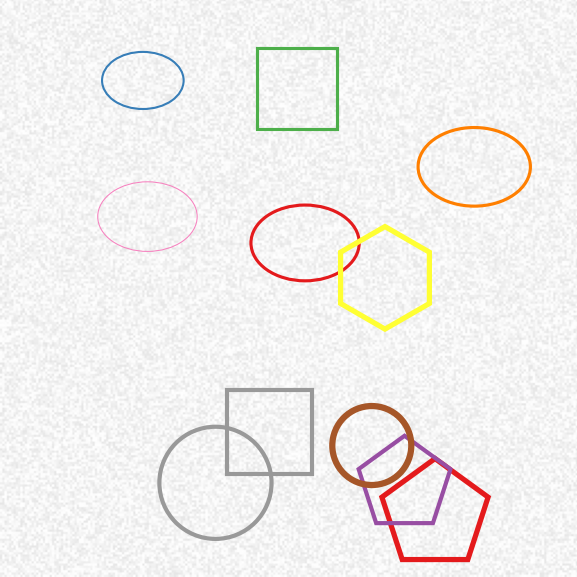[{"shape": "oval", "thickness": 1.5, "radius": 0.47, "center": [0.528, 0.578]}, {"shape": "pentagon", "thickness": 2.5, "radius": 0.48, "center": [0.753, 0.108]}, {"shape": "oval", "thickness": 1, "radius": 0.35, "center": [0.247, 0.86]}, {"shape": "square", "thickness": 1.5, "radius": 0.35, "center": [0.514, 0.845]}, {"shape": "pentagon", "thickness": 2, "radius": 0.42, "center": [0.701, 0.161]}, {"shape": "oval", "thickness": 1.5, "radius": 0.49, "center": [0.821, 0.71]}, {"shape": "hexagon", "thickness": 2.5, "radius": 0.44, "center": [0.667, 0.518]}, {"shape": "circle", "thickness": 3, "radius": 0.34, "center": [0.644, 0.228]}, {"shape": "oval", "thickness": 0.5, "radius": 0.43, "center": [0.255, 0.624]}, {"shape": "circle", "thickness": 2, "radius": 0.49, "center": [0.373, 0.163]}, {"shape": "square", "thickness": 2, "radius": 0.37, "center": [0.467, 0.251]}]